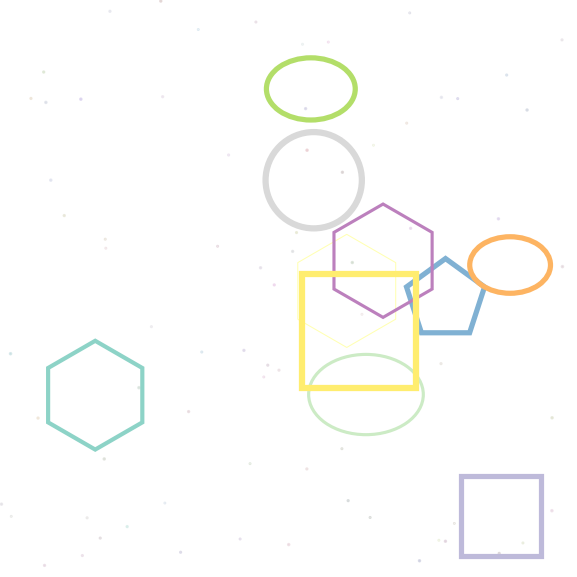[{"shape": "hexagon", "thickness": 2, "radius": 0.47, "center": [0.165, 0.315]}, {"shape": "hexagon", "thickness": 0.5, "radius": 0.49, "center": [0.6, 0.495]}, {"shape": "square", "thickness": 2.5, "radius": 0.35, "center": [0.867, 0.105]}, {"shape": "pentagon", "thickness": 2.5, "radius": 0.36, "center": [0.771, 0.48]}, {"shape": "oval", "thickness": 2.5, "radius": 0.35, "center": [0.883, 0.54]}, {"shape": "oval", "thickness": 2.5, "radius": 0.38, "center": [0.538, 0.845]}, {"shape": "circle", "thickness": 3, "radius": 0.42, "center": [0.543, 0.687]}, {"shape": "hexagon", "thickness": 1.5, "radius": 0.49, "center": [0.663, 0.548]}, {"shape": "oval", "thickness": 1.5, "radius": 0.5, "center": [0.634, 0.316]}, {"shape": "square", "thickness": 3, "radius": 0.49, "center": [0.621, 0.426]}]